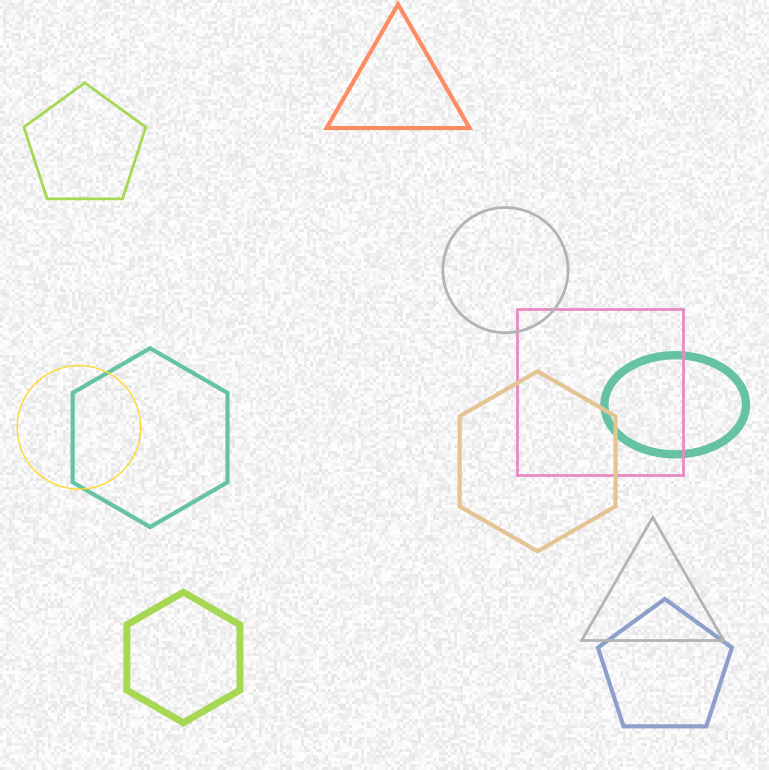[{"shape": "hexagon", "thickness": 1.5, "radius": 0.58, "center": [0.195, 0.432]}, {"shape": "oval", "thickness": 3, "radius": 0.46, "center": [0.877, 0.474]}, {"shape": "triangle", "thickness": 1.5, "radius": 0.54, "center": [0.517, 0.887]}, {"shape": "pentagon", "thickness": 1.5, "radius": 0.46, "center": [0.864, 0.131]}, {"shape": "square", "thickness": 1, "radius": 0.54, "center": [0.779, 0.491]}, {"shape": "hexagon", "thickness": 2.5, "radius": 0.42, "center": [0.238, 0.146]}, {"shape": "pentagon", "thickness": 1, "radius": 0.42, "center": [0.11, 0.809]}, {"shape": "circle", "thickness": 0.5, "radius": 0.4, "center": [0.103, 0.445]}, {"shape": "hexagon", "thickness": 1.5, "radius": 0.58, "center": [0.698, 0.401]}, {"shape": "circle", "thickness": 1, "radius": 0.41, "center": [0.656, 0.649]}, {"shape": "triangle", "thickness": 1, "radius": 0.53, "center": [0.848, 0.221]}]